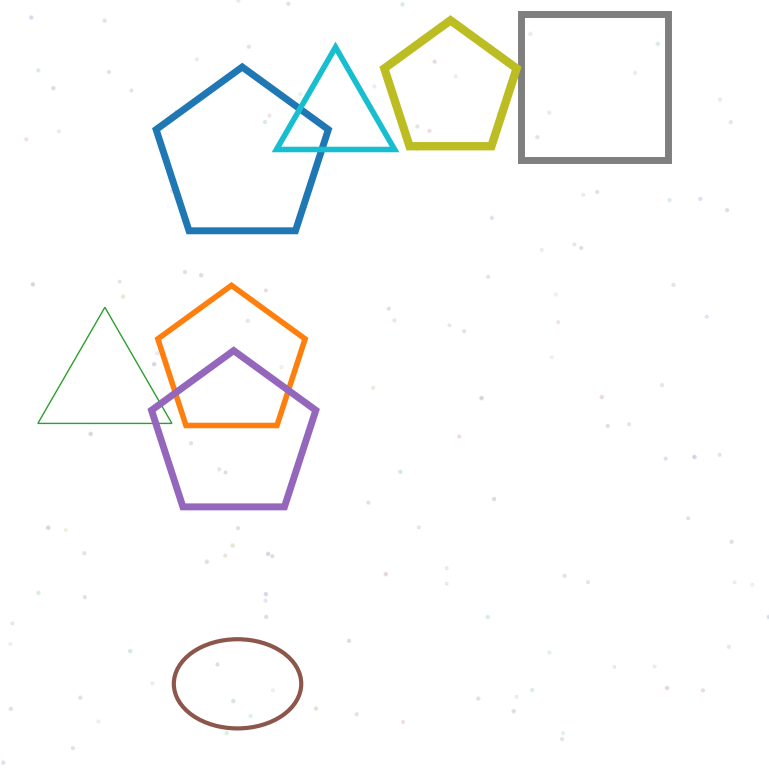[{"shape": "pentagon", "thickness": 2.5, "radius": 0.59, "center": [0.315, 0.795]}, {"shape": "pentagon", "thickness": 2, "radius": 0.5, "center": [0.301, 0.529]}, {"shape": "triangle", "thickness": 0.5, "radius": 0.5, "center": [0.136, 0.5]}, {"shape": "pentagon", "thickness": 2.5, "radius": 0.56, "center": [0.303, 0.432]}, {"shape": "oval", "thickness": 1.5, "radius": 0.41, "center": [0.308, 0.112]}, {"shape": "square", "thickness": 2.5, "radius": 0.47, "center": [0.772, 0.887]}, {"shape": "pentagon", "thickness": 3, "radius": 0.45, "center": [0.585, 0.883]}, {"shape": "triangle", "thickness": 2, "radius": 0.44, "center": [0.436, 0.85]}]